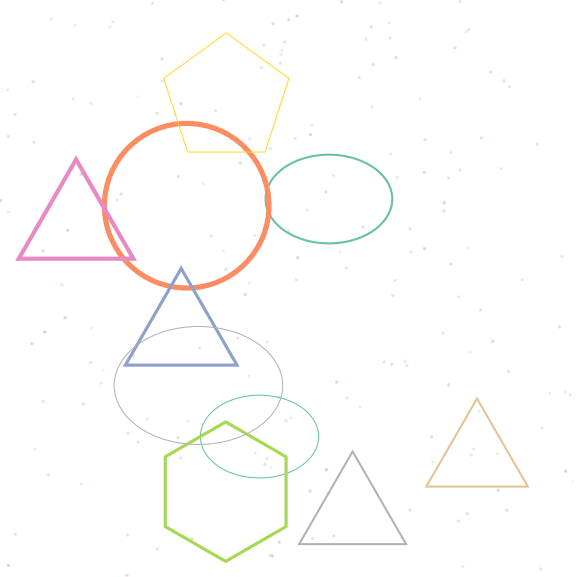[{"shape": "oval", "thickness": 0.5, "radius": 0.51, "center": [0.449, 0.243]}, {"shape": "oval", "thickness": 1, "radius": 0.55, "center": [0.57, 0.654]}, {"shape": "circle", "thickness": 2.5, "radius": 0.71, "center": [0.323, 0.643]}, {"shape": "triangle", "thickness": 1.5, "radius": 0.56, "center": [0.314, 0.423]}, {"shape": "triangle", "thickness": 2, "radius": 0.57, "center": [0.132, 0.608]}, {"shape": "hexagon", "thickness": 1.5, "radius": 0.6, "center": [0.391, 0.148]}, {"shape": "pentagon", "thickness": 0.5, "radius": 0.57, "center": [0.392, 0.828]}, {"shape": "triangle", "thickness": 1, "radius": 0.51, "center": [0.826, 0.207]}, {"shape": "oval", "thickness": 0.5, "radius": 0.73, "center": [0.344, 0.332]}, {"shape": "triangle", "thickness": 1, "radius": 0.53, "center": [0.611, 0.11]}]